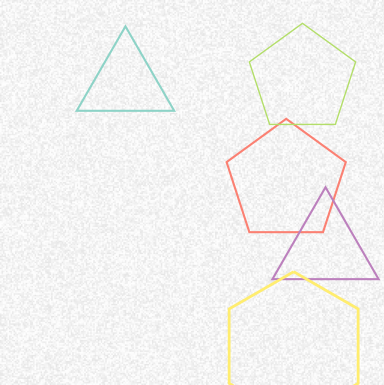[{"shape": "triangle", "thickness": 1.5, "radius": 0.73, "center": [0.326, 0.785]}, {"shape": "pentagon", "thickness": 1.5, "radius": 0.81, "center": [0.743, 0.529]}, {"shape": "pentagon", "thickness": 1, "radius": 0.73, "center": [0.786, 0.794]}, {"shape": "triangle", "thickness": 1.5, "radius": 0.8, "center": [0.846, 0.355]}, {"shape": "hexagon", "thickness": 2, "radius": 0.97, "center": [0.763, 0.101]}]